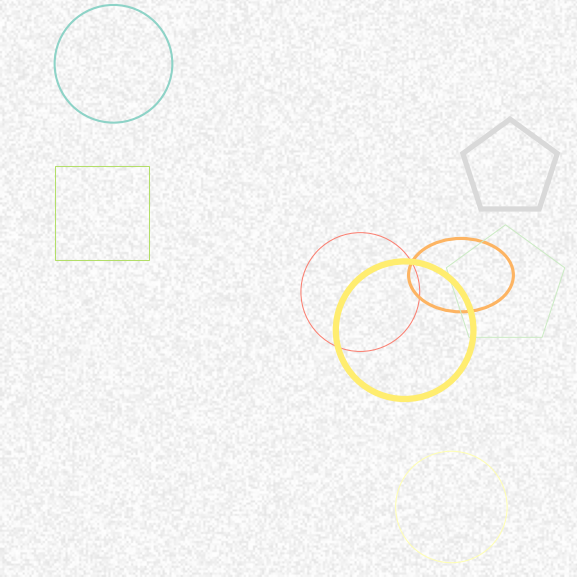[{"shape": "circle", "thickness": 1, "radius": 0.51, "center": [0.197, 0.889]}, {"shape": "circle", "thickness": 0.5, "radius": 0.48, "center": [0.782, 0.121]}, {"shape": "circle", "thickness": 0.5, "radius": 0.51, "center": [0.624, 0.493]}, {"shape": "oval", "thickness": 1.5, "radius": 0.45, "center": [0.798, 0.523]}, {"shape": "square", "thickness": 0.5, "radius": 0.41, "center": [0.176, 0.63]}, {"shape": "pentagon", "thickness": 2.5, "radius": 0.43, "center": [0.883, 0.707]}, {"shape": "pentagon", "thickness": 0.5, "radius": 0.54, "center": [0.875, 0.502]}, {"shape": "circle", "thickness": 3, "radius": 0.6, "center": [0.701, 0.427]}]